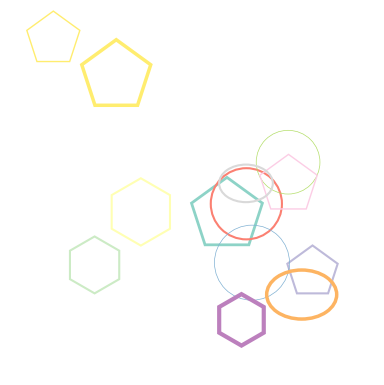[{"shape": "pentagon", "thickness": 2, "radius": 0.48, "center": [0.589, 0.442]}, {"shape": "hexagon", "thickness": 1.5, "radius": 0.44, "center": [0.366, 0.45]}, {"shape": "pentagon", "thickness": 1.5, "radius": 0.34, "center": [0.812, 0.294]}, {"shape": "circle", "thickness": 1.5, "radius": 0.46, "center": [0.64, 0.471]}, {"shape": "circle", "thickness": 0.5, "radius": 0.49, "center": [0.654, 0.318]}, {"shape": "oval", "thickness": 2.5, "radius": 0.45, "center": [0.784, 0.235]}, {"shape": "circle", "thickness": 0.5, "radius": 0.41, "center": [0.748, 0.579]}, {"shape": "pentagon", "thickness": 1, "radius": 0.39, "center": [0.749, 0.521]}, {"shape": "oval", "thickness": 1.5, "radius": 0.35, "center": [0.639, 0.524]}, {"shape": "hexagon", "thickness": 3, "radius": 0.33, "center": [0.627, 0.169]}, {"shape": "hexagon", "thickness": 1.5, "radius": 0.37, "center": [0.246, 0.312]}, {"shape": "pentagon", "thickness": 1, "radius": 0.36, "center": [0.138, 0.899]}, {"shape": "pentagon", "thickness": 2.5, "radius": 0.47, "center": [0.302, 0.803]}]